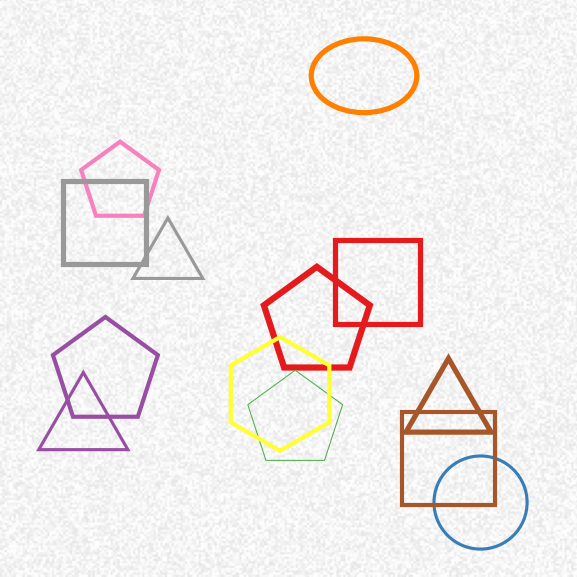[{"shape": "square", "thickness": 2.5, "radius": 0.37, "center": [0.654, 0.511]}, {"shape": "pentagon", "thickness": 3, "radius": 0.48, "center": [0.549, 0.441]}, {"shape": "circle", "thickness": 1.5, "radius": 0.4, "center": [0.832, 0.129]}, {"shape": "pentagon", "thickness": 0.5, "radius": 0.43, "center": [0.511, 0.272]}, {"shape": "pentagon", "thickness": 2, "radius": 0.48, "center": [0.183, 0.355]}, {"shape": "triangle", "thickness": 1.5, "radius": 0.45, "center": [0.144, 0.265]}, {"shape": "oval", "thickness": 2.5, "radius": 0.46, "center": [0.63, 0.868]}, {"shape": "hexagon", "thickness": 2, "radius": 0.49, "center": [0.485, 0.317]}, {"shape": "triangle", "thickness": 2.5, "radius": 0.43, "center": [0.777, 0.293]}, {"shape": "square", "thickness": 2, "radius": 0.4, "center": [0.777, 0.205]}, {"shape": "pentagon", "thickness": 2, "radius": 0.35, "center": [0.208, 0.683]}, {"shape": "triangle", "thickness": 1.5, "radius": 0.35, "center": [0.291, 0.552]}, {"shape": "square", "thickness": 2.5, "radius": 0.36, "center": [0.181, 0.614]}]